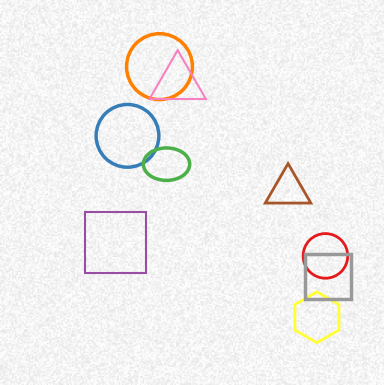[{"shape": "circle", "thickness": 2, "radius": 0.29, "center": [0.845, 0.335]}, {"shape": "circle", "thickness": 2.5, "radius": 0.41, "center": [0.331, 0.647]}, {"shape": "oval", "thickness": 2.5, "radius": 0.3, "center": [0.433, 0.574]}, {"shape": "square", "thickness": 1.5, "radius": 0.4, "center": [0.301, 0.369]}, {"shape": "circle", "thickness": 2.5, "radius": 0.43, "center": [0.414, 0.827]}, {"shape": "hexagon", "thickness": 2, "radius": 0.33, "center": [0.823, 0.176]}, {"shape": "triangle", "thickness": 2, "radius": 0.34, "center": [0.748, 0.507]}, {"shape": "triangle", "thickness": 1.5, "radius": 0.42, "center": [0.462, 0.785]}, {"shape": "square", "thickness": 2.5, "radius": 0.3, "center": [0.853, 0.282]}]